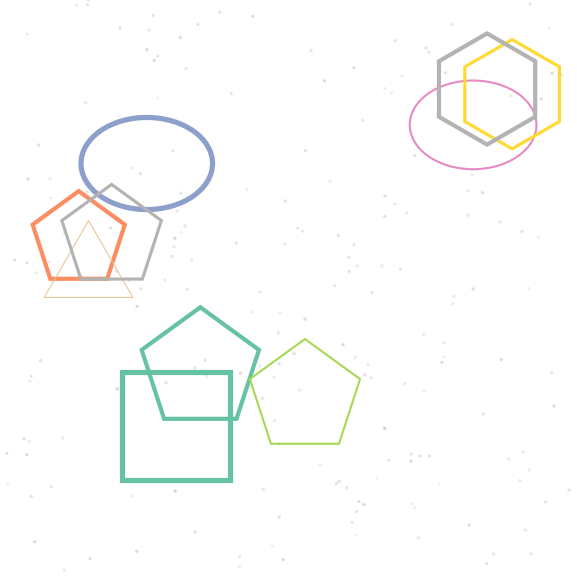[{"shape": "pentagon", "thickness": 2, "radius": 0.53, "center": [0.347, 0.36]}, {"shape": "square", "thickness": 2.5, "radius": 0.47, "center": [0.305, 0.262]}, {"shape": "pentagon", "thickness": 2, "radius": 0.42, "center": [0.136, 0.584]}, {"shape": "oval", "thickness": 2.5, "radius": 0.57, "center": [0.254, 0.716]}, {"shape": "oval", "thickness": 1, "radius": 0.55, "center": [0.819, 0.783]}, {"shape": "pentagon", "thickness": 1, "radius": 0.5, "center": [0.528, 0.312]}, {"shape": "hexagon", "thickness": 1.5, "radius": 0.47, "center": [0.887, 0.836]}, {"shape": "triangle", "thickness": 0.5, "radius": 0.44, "center": [0.153, 0.528]}, {"shape": "pentagon", "thickness": 1.5, "radius": 0.45, "center": [0.193, 0.589]}, {"shape": "hexagon", "thickness": 2, "radius": 0.48, "center": [0.843, 0.845]}]